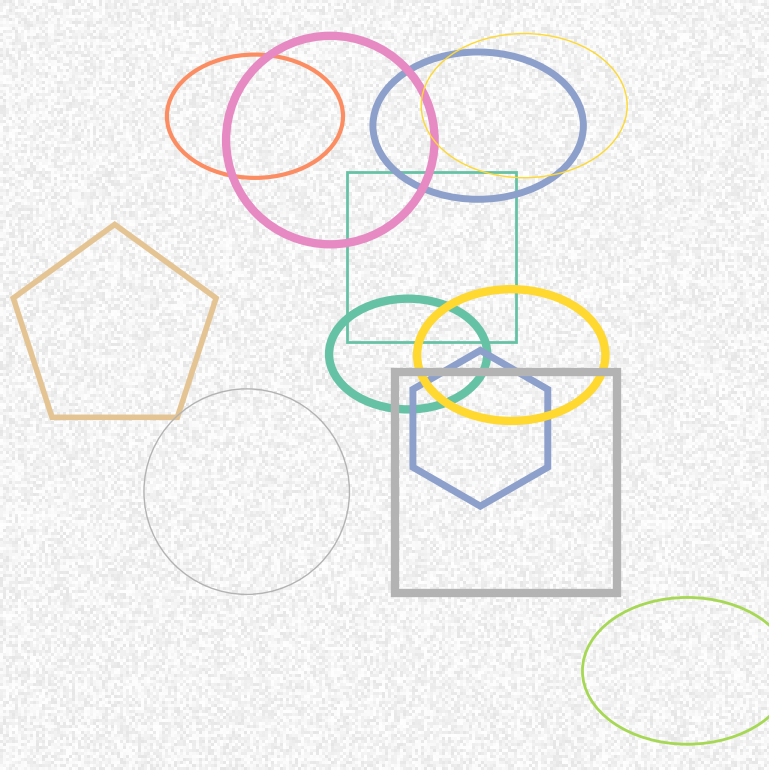[{"shape": "square", "thickness": 1, "radius": 0.55, "center": [0.56, 0.666]}, {"shape": "oval", "thickness": 3, "radius": 0.51, "center": [0.53, 0.54]}, {"shape": "oval", "thickness": 1.5, "radius": 0.57, "center": [0.331, 0.849]}, {"shape": "hexagon", "thickness": 2.5, "radius": 0.51, "center": [0.624, 0.444]}, {"shape": "oval", "thickness": 2.5, "radius": 0.68, "center": [0.621, 0.837]}, {"shape": "circle", "thickness": 3, "radius": 0.68, "center": [0.429, 0.818]}, {"shape": "oval", "thickness": 1, "radius": 0.68, "center": [0.893, 0.129]}, {"shape": "oval", "thickness": 0.5, "radius": 0.67, "center": [0.681, 0.863]}, {"shape": "oval", "thickness": 3, "radius": 0.61, "center": [0.664, 0.539]}, {"shape": "pentagon", "thickness": 2, "radius": 0.69, "center": [0.149, 0.57]}, {"shape": "square", "thickness": 3, "radius": 0.72, "center": [0.657, 0.373]}, {"shape": "circle", "thickness": 0.5, "radius": 0.67, "center": [0.32, 0.362]}]